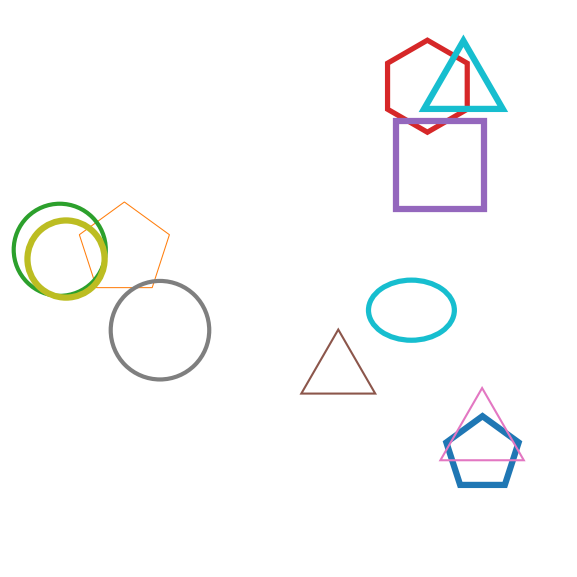[{"shape": "pentagon", "thickness": 3, "radius": 0.33, "center": [0.835, 0.213]}, {"shape": "pentagon", "thickness": 0.5, "radius": 0.41, "center": [0.215, 0.567]}, {"shape": "circle", "thickness": 2, "radius": 0.4, "center": [0.103, 0.567]}, {"shape": "hexagon", "thickness": 2.5, "radius": 0.4, "center": [0.74, 0.85]}, {"shape": "square", "thickness": 3, "radius": 0.38, "center": [0.762, 0.714]}, {"shape": "triangle", "thickness": 1, "radius": 0.37, "center": [0.586, 0.355]}, {"shape": "triangle", "thickness": 1, "radius": 0.42, "center": [0.835, 0.244]}, {"shape": "circle", "thickness": 2, "radius": 0.43, "center": [0.277, 0.427]}, {"shape": "circle", "thickness": 3, "radius": 0.33, "center": [0.114, 0.551]}, {"shape": "oval", "thickness": 2.5, "radius": 0.37, "center": [0.712, 0.462]}, {"shape": "triangle", "thickness": 3, "radius": 0.39, "center": [0.802, 0.85]}]